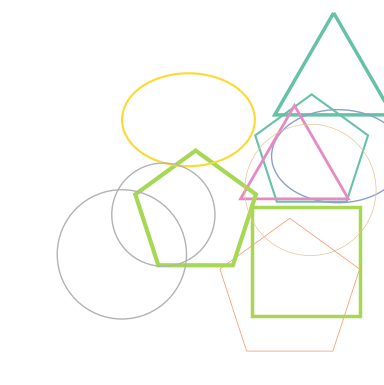[{"shape": "triangle", "thickness": 2.5, "radius": 0.88, "center": [0.867, 0.79]}, {"shape": "pentagon", "thickness": 1.5, "radius": 0.77, "center": [0.809, 0.601]}, {"shape": "pentagon", "thickness": 0.5, "radius": 0.95, "center": [0.753, 0.242]}, {"shape": "oval", "thickness": 1, "radius": 0.86, "center": [0.878, 0.594]}, {"shape": "triangle", "thickness": 2, "radius": 0.81, "center": [0.765, 0.564]}, {"shape": "square", "thickness": 2.5, "radius": 0.7, "center": [0.795, 0.321]}, {"shape": "pentagon", "thickness": 3, "radius": 0.82, "center": [0.508, 0.444]}, {"shape": "oval", "thickness": 1.5, "radius": 0.86, "center": [0.49, 0.689]}, {"shape": "circle", "thickness": 0.5, "radius": 0.85, "center": [0.806, 0.507]}, {"shape": "circle", "thickness": 1, "radius": 0.67, "center": [0.424, 0.442]}, {"shape": "circle", "thickness": 1, "radius": 0.84, "center": [0.316, 0.339]}]